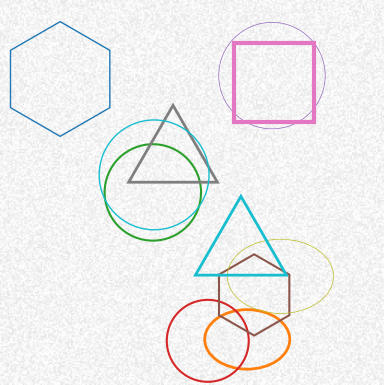[{"shape": "hexagon", "thickness": 1, "radius": 0.74, "center": [0.156, 0.795]}, {"shape": "oval", "thickness": 2, "radius": 0.55, "center": [0.642, 0.118]}, {"shape": "circle", "thickness": 1.5, "radius": 0.63, "center": [0.397, 0.5]}, {"shape": "circle", "thickness": 1.5, "radius": 0.53, "center": [0.54, 0.115]}, {"shape": "circle", "thickness": 0.5, "radius": 0.69, "center": [0.706, 0.804]}, {"shape": "hexagon", "thickness": 1.5, "radius": 0.53, "center": [0.66, 0.234]}, {"shape": "square", "thickness": 3, "radius": 0.52, "center": [0.712, 0.786]}, {"shape": "triangle", "thickness": 2, "radius": 0.67, "center": [0.449, 0.593]}, {"shape": "oval", "thickness": 0.5, "radius": 0.69, "center": [0.728, 0.282]}, {"shape": "triangle", "thickness": 2, "radius": 0.68, "center": [0.626, 0.354]}, {"shape": "circle", "thickness": 1, "radius": 0.71, "center": [0.4, 0.546]}]